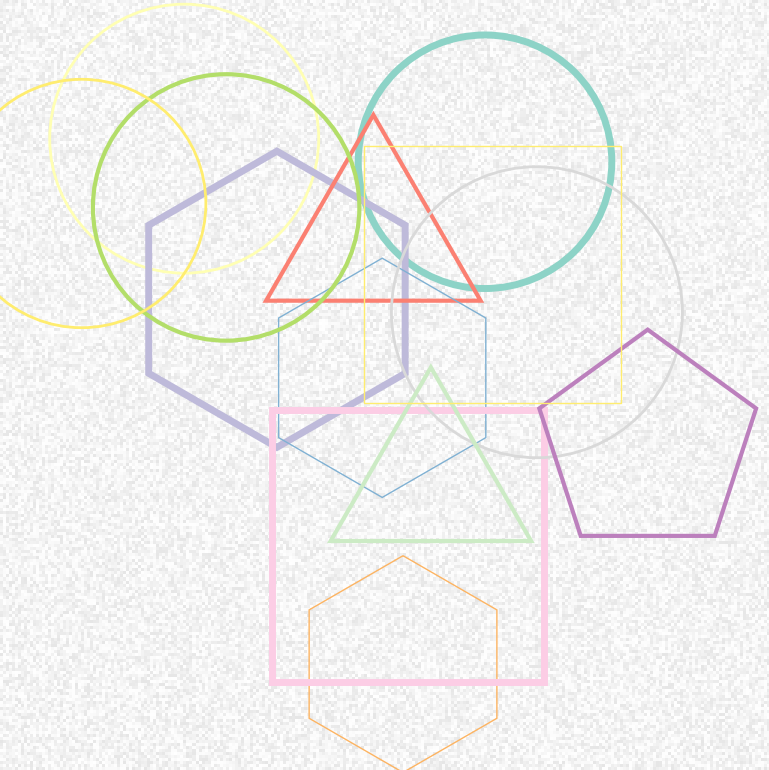[{"shape": "circle", "thickness": 2.5, "radius": 0.82, "center": [0.63, 0.79]}, {"shape": "circle", "thickness": 1, "radius": 0.87, "center": [0.239, 0.82]}, {"shape": "hexagon", "thickness": 2.5, "radius": 0.96, "center": [0.36, 0.611]}, {"shape": "triangle", "thickness": 1.5, "radius": 0.8, "center": [0.485, 0.69]}, {"shape": "hexagon", "thickness": 0.5, "radius": 0.78, "center": [0.496, 0.509]}, {"shape": "hexagon", "thickness": 0.5, "radius": 0.7, "center": [0.523, 0.138]}, {"shape": "circle", "thickness": 1.5, "radius": 0.87, "center": [0.294, 0.731]}, {"shape": "square", "thickness": 2.5, "radius": 0.88, "center": [0.53, 0.291]}, {"shape": "circle", "thickness": 1, "radius": 0.94, "center": [0.697, 0.595]}, {"shape": "pentagon", "thickness": 1.5, "radius": 0.74, "center": [0.841, 0.424]}, {"shape": "triangle", "thickness": 1.5, "radius": 0.75, "center": [0.56, 0.373]}, {"shape": "circle", "thickness": 1, "radius": 0.81, "center": [0.106, 0.736]}, {"shape": "square", "thickness": 0.5, "radius": 0.84, "center": [0.64, 0.644]}]